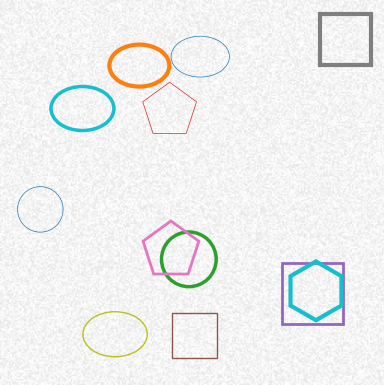[{"shape": "circle", "thickness": 0.5, "radius": 0.3, "center": [0.105, 0.456]}, {"shape": "oval", "thickness": 0.5, "radius": 0.38, "center": [0.52, 0.853]}, {"shape": "oval", "thickness": 3, "radius": 0.39, "center": [0.362, 0.83]}, {"shape": "circle", "thickness": 2.5, "radius": 0.36, "center": [0.49, 0.326]}, {"shape": "pentagon", "thickness": 0.5, "radius": 0.37, "center": [0.441, 0.713]}, {"shape": "square", "thickness": 2, "radius": 0.39, "center": [0.812, 0.237]}, {"shape": "square", "thickness": 1, "radius": 0.29, "center": [0.505, 0.13]}, {"shape": "pentagon", "thickness": 2, "radius": 0.38, "center": [0.444, 0.35]}, {"shape": "square", "thickness": 3, "radius": 0.33, "center": [0.897, 0.897]}, {"shape": "oval", "thickness": 1, "radius": 0.42, "center": [0.299, 0.132]}, {"shape": "hexagon", "thickness": 3, "radius": 0.38, "center": [0.821, 0.245]}, {"shape": "oval", "thickness": 2.5, "radius": 0.41, "center": [0.214, 0.718]}]